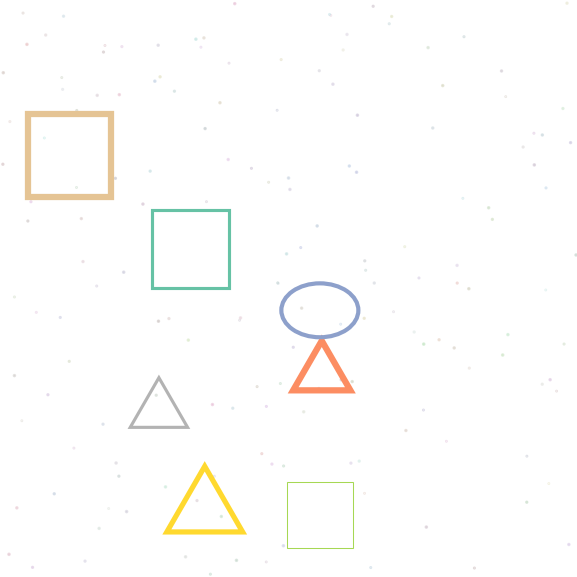[{"shape": "square", "thickness": 1.5, "radius": 0.34, "center": [0.33, 0.567]}, {"shape": "triangle", "thickness": 3, "radius": 0.29, "center": [0.557, 0.352]}, {"shape": "oval", "thickness": 2, "radius": 0.33, "center": [0.554, 0.462]}, {"shape": "square", "thickness": 0.5, "radius": 0.29, "center": [0.555, 0.107]}, {"shape": "triangle", "thickness": 2.5, "radius": 0.38, "center": [0.355, 0.116]}, {"shape": "square", "thickness": 3, "radius": 0.36, "center": [0.121, 0.729]}, {"shape": "triangle", "thickness": 1.5, "radius": 0.29, "center": [0.275, 0.288]}]